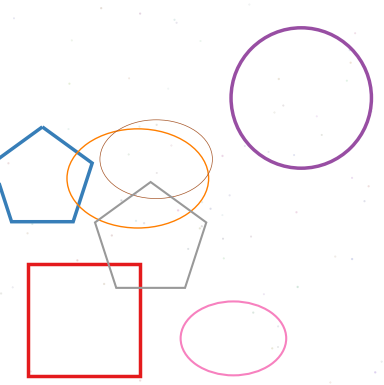[{"shape": "square", "thickness": 2.5, "radius": 0.73, "center": [0.219, 0.169]}, {"shape": "pentagon", "thickness": 2.5, "radius": 0.68, "center": [0.11, 0.534]}, {"shape": "circle", "thickness": 2.5, "radius": 0.91, "center": [0.782, 0.745]}, {"shape": "oval", "thickness": 1, "radius": 0.92, "center": [0.358, 0.537]}, {"shape": "oval", "thickness": 0.5, "radius": 0.73, "center": [0.406, 0.587]}, {"shape": "oval", "thickness": 1.5, "radius": 0.69, "center": [0.606, 0.121]}, {"shape": "pentagon", "thickness": 1.5, "radius": 0.76, "center": [0.391, 0.375]}]